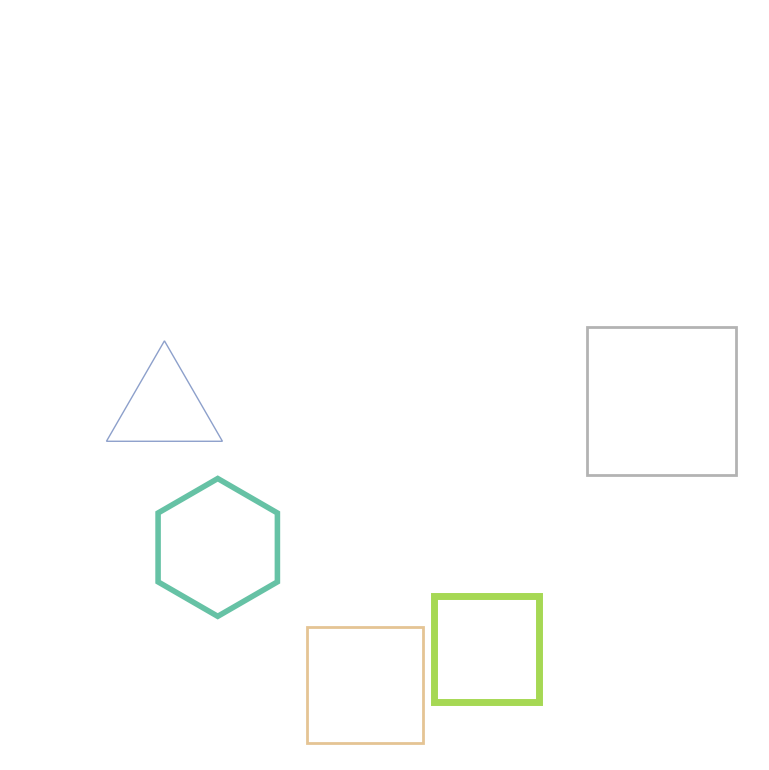[{"shape": "hexagon", "thickness": 2, "radius": 0.45, "center": [0.283, 0.289]}, {"shape": "triangle", "thickness": 0.5, "radius": 0.43, "center": [0.214, 0.47]}, {"shape": "square", "thickness": 2.5, "radius": 0.34, "center": [0.632, 0.157]}, {"shape": "square", "thickness": 1, "radius": 0.37, "center": [0.474, 0.11]}, {"shape": "square", "thickness": 1, "radius": 0.48, "center": [0.859, 0.479]}]